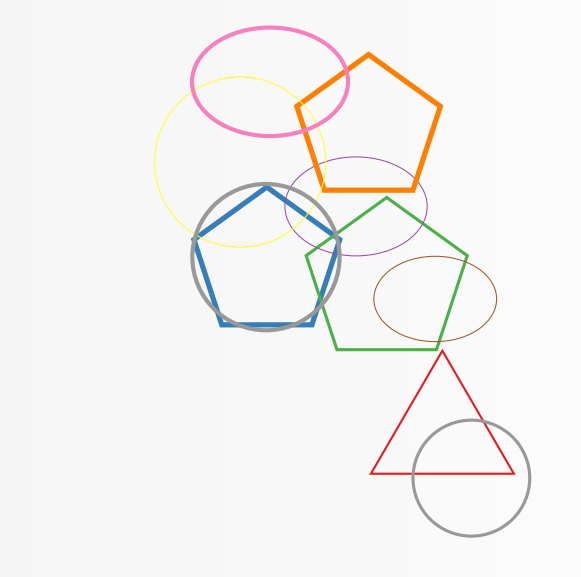[{"shape": "triangle", "thickness": 1, "radius": 0.71, "center": [0.761, 0.25]}, {"shape": "pentagon", "thickness": 2.5, "radius": 0.66, "center": [0.459, 0.543]}, {"shape": "pentagon", "thickness": 1.5, "radius": 0.73, "center": [0.665, 0.511]}, {"shape": "oval", "thickness": 0.5, "radius": 0.61, "center": [0.613, 0.642]}, {"shape": "pentagon", "thickness": 2.5, "radius": 0.65, "center": [0.634, 0.775]}, {"shape": "circle", "thickness": 0.5, "radius": 0.74, "center": [0.413, 0.719]}, {"shape": "oval", "thickness": 0.5, "radius": 0.53, "center": [0.749, 0.481]}, {"shape": "oval", "thickness": 2, "radius": 0.67, "center": [0.465, 0.857]}, {"shape": "circle", "thickness": 1.5, "radius": 0.5, "center": [0.811, 0.171]}, {"shape": "circle", "thickness": 2, "radius": 0.63, "center": [0.458, 0.554]}]